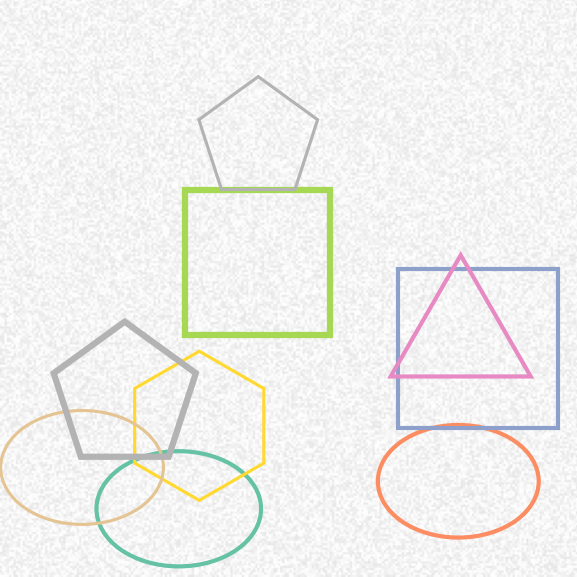[{"shape": "oval", "thickness": 2, "radius": 0.71, "center": [0.31, 0.118]}, {"shape": "oval", "thickness": 2, "radius": 0.7, "center": [0.794, 0.166]}, {"shape": "square", "thickness": 2, "radius": 0.69, "center": [0.828, 0.396]}, {"shape": "triangle", "thickness": 2, "radius": 0.7, "center": [0.798, 0.417]}, {"shape": "square", "thickness": 3, "radius": 0.63, "center": [0.446, 0.544]}, {"shape": "hexagon", "thickness": 1.5, "radius": 0.65, "center": [0.345, 0.262]}, {"shape": "oval", "thickness": 1.5, "radius": 0.7, "center": [0.142, 0.19]}, {"shape": "pentagon", "thickness": 1.5, "radius": 0.54, "center": [0.447, 0.758]}, {"shape": "pentagon", "thickness": 3, "radius": 0.65, "center": [0.216, 0.313]}]